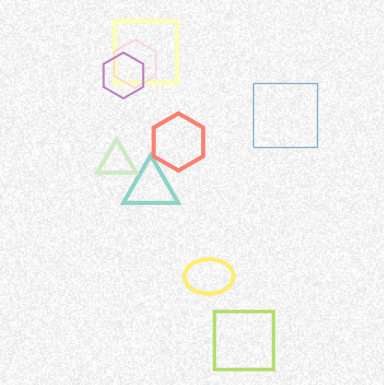[{"shape": "triangle", "thickness": 3, "radius": 0.41, "center": [0.392, 0.514]}, {"shape": "square", "thickness": 3, "radius": 0.4, "center": [0.38, 0.866]}, {"shape": "hexagon", "thickness": 3, "radius": 0.37, "center": [0.464, 0.631]}, {"shape": "square", "thickness": 1, "radius": 0.42, "center": [0.74, 0.701]}, {"shape": "square", "thickness": 2.5, "radius": 0.38, "center": [0.633, 0.116]}, {"shape": "hexagon", "thickness": 1, "radius": 0.31, "center": [0.35, 0.834]}, {"shape": "hexagon", "thickness": 1.5, "radius": 0.3, "center": [0.321, 0.804]}, {"shape": "triangle", "thickness": 3, "radius": 0.29, "center": [0.303, 0.581]}, {"shape": "oval", "thickness": 3, "radius": 0.32, "center": [0.543, 0.282]}]